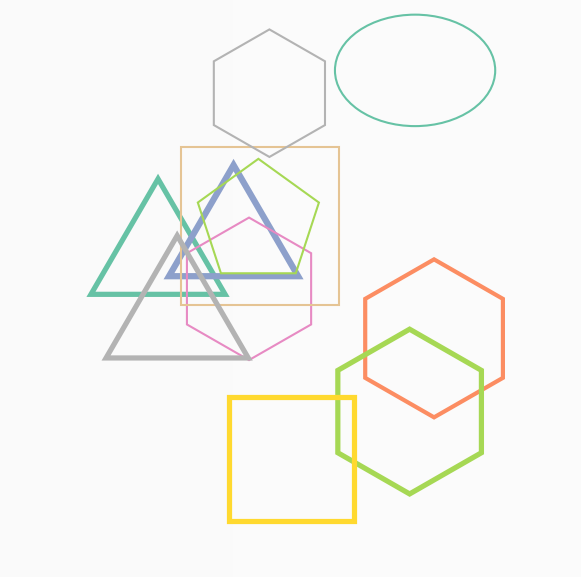[{"shape": "triangle", "thickness": 2.5, "radius": 0.67, "center": [0.272, 0.556]}, {"shape": "oval", "thickness": 1, "radius": 0.69, "center": [0.714, 0.877]}, {"shape": "hexagon", "thickness": 2, "radius": 0.68, "center": [0.747, 0.413]}, {"shape": "triangle", "thickness": 3, "radius": 0.64, "center": [0.402, 0.585]}, {"shape": "hexagon", "thickness": 1, "radius": 0.62, "center": [0.428, 0.499]}, {"shape": "pentagon", "thickness": 1, "radius": 0.55, "center": [0.445, 0.615]}, {"shape": "hexagon", "thickness": 2.5, "radius": 0.71, "center": [0.705, 0.286]}, {"shape": "square", "thickness": 2.5, "radius": 0.53, "center": [0.501, 0.204]}, {"shape": "square", "thickness": 1, "radius": 0.68, "center": [0.448, 0.608]}, {"shape": "hexagon", "thickness": 1, "radius": 0.55, "center": [0.464, 0.838]}, {"shape": "triangle", "thickness": 2.5, "radius": 0.71, "center": [0.305, 0.45]}]